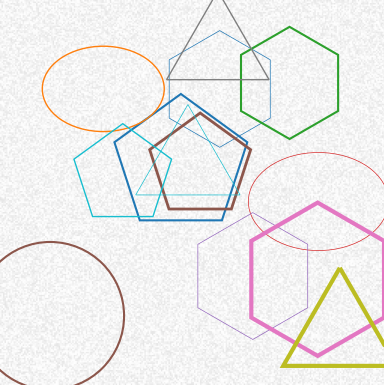[{"shape": "pentagon", "thickness": 1.5, "radius": 0.91, "center": [0.47, 0.574]}, {"shape": "hexagon", "thickness": 0.5, "radius": 0.76, "center": [0.571, 0.769]}, {"shape": "oval", "thickness": 1, "radius": 0.79, "center": [0.268, 0.769]}, {"shape": "hexagon", "thickness": 1.5, "radius": 0.73, "center": [0.752, 0.785]}, {"shape": "oval", "thickness": 0.5, "radius": 0.91, "center": [0.827, 0.477]}, {"shape": "hexagon", "thickness": 0.5, "radius": 0.82, "center": [0.657, 0.283]}, {"shape": "pentagon", "thickness": 2, "radius": 0.69, "center": [0.52, 0.569]}, {"shape": "circle", "thickness": 1.5, "radius": 0.96, "center": [0.13, 0.18]}, {"shape": "hexagon", "thickness": 3, "radius": 1.0, "center": [0.825, 0.275]}, {"shape": "triangle", "thickness": 1, "radius": 0.77, "center": [0.566, 0.87]}, {"shape": "triangle", "thickness": 3, "radius": 0.85, "center": [0.883, 0.135]}, {"shape": "pentagon", "thickness": 1, "radius": 0.67, "center": [0.319, 0.545]}, {"shape": "triangle", "thickness": 0.5, "radius": 0.78, "center": [0.488, 0.572]}]